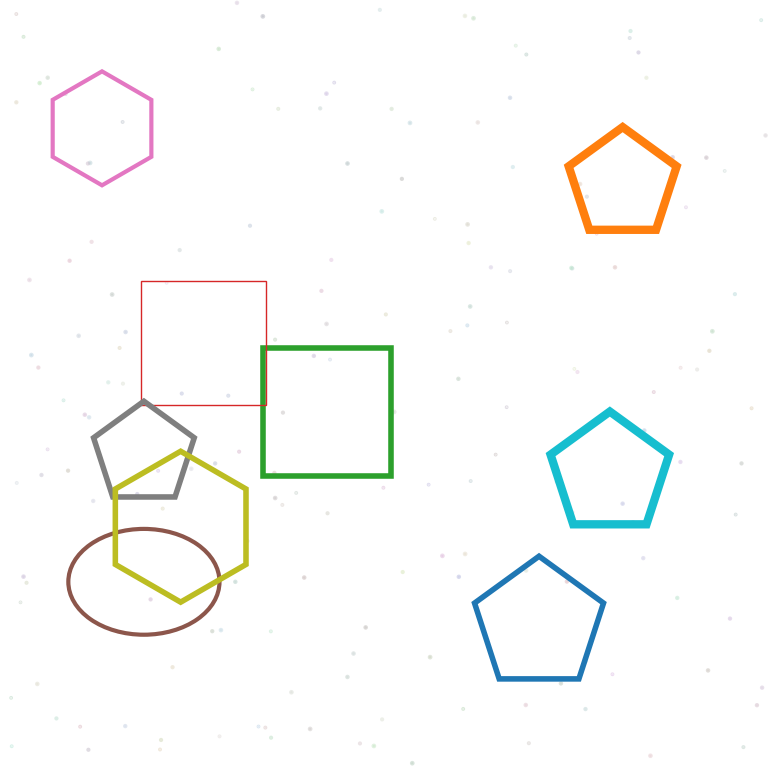[{"shape": "pentagon", "thickness": 2, "radius": 0.44, "center": [0.7, 0.19]}, {"shape": "pentagon", "thickness": 3, "radius": 0.37, "center": [0.809, 0.761]}, {"shape": "square", "thickness": 2, "radius": 0.42, "center": [0.424, 0.465]}, {"shape": "square", "thickness": 0.5, "radius": 0.4, "center": [0.264, 0.555]}, {"shape": "oval", "thickness": 1.5, "radius": 0.49, "center": [0.187, 0.244]}, {"shape": "hexagon", "thickness": 1.5, "radius": 0.37, "center": [0.132, 0.833]}, {"shape": "pentagon", "thickness": 2, "radius": 0.34, "center": [0.187, 0.41]}, {"shape": "hexagon", "thickness": 2, "radius": 0.49, "center": [0.235, 0.316]}, {"shape": "pentagon", "thickness": 3, "radius": 0.4, "center": [0.792, 0.385]}]